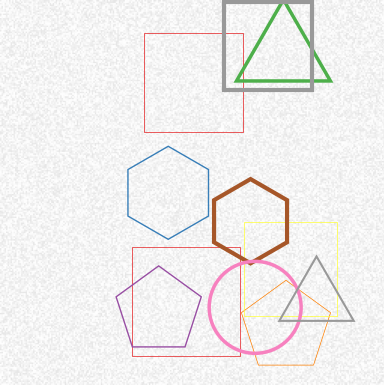[{"shape": "square", "thickness": 0.5, "radius": 0.7, "center": [0.482, 0.217]}, {"shape": "square", "thickness": 0.5, "radius": 0.64, "center": [0.502, 0.785]}, {"shape": "hexagon", "thickness": 1, "radius": 0.6, "center": [0.437, 0.499]}, {"shape": "triangle", "thickness": 2.5, "radius": 0.7, "center": [0.736, 0.86]}, {"shape": "pentagon", "thickness": 1, "radius": 0.58, "center": [0.412, 0.193]}, {"shape": "pentagon", "thickness": 0.5, "radius": 0.61, "center": [0.743, 0.15]}, {"shape": "square", "thickness": 0.5, "radius": 0.6, "center": [0.756, 0.301]}, {"shape": "hexagon", "thickness": 3, "radius": 0.55, "center": [0.651, 0.425]}, {"shape": "circle", "thickness": 2.5, "radius": 0.6, "center": [0.663, 0.202]}, {"shape": "triangle", "thickness": 1.5, "radius": 0.56, "center": [0.822, 0.222]}, {"shape": "square", "thickness": 3, "radius": 0.58, "center": [0.697, 0.881]}]